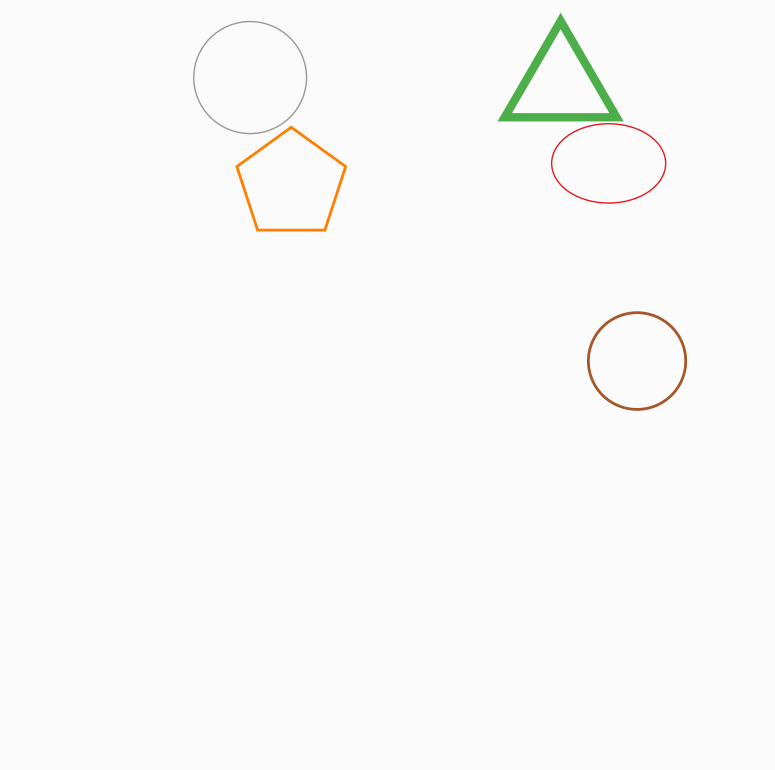[{"shape": "oval", "thickness": 0.5, "radius": 0.37, "center": [0.785, 0.788]}, {"shape": "triangle", "thickness": 3, "radius": 0.42, "center": [0.723, 0.889]}, {"shape": "pentagon", "thickness": 1, "radius": 0.37, "center": [0.376, 0.761]}, {"shape": "circle", "thickness": 1, "radius": 0.31, "center": [0.822, 0.531]}, {"shape": "circle", "thickness": 0.5, "radius": 0.36, "center": [0.323, 0.899]}]